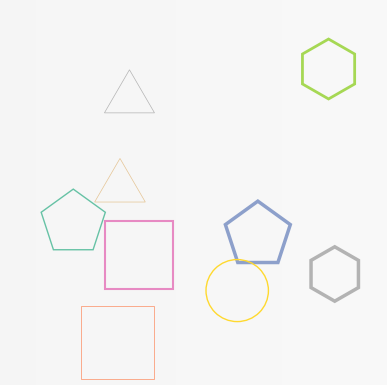[{"shape": "pentagon", "thickness": 1, "radius": 0.44, "center": [0.189, 0.422]}, {"shape": "square", "thickness": 0.5, "radius": 0.47, "center": [0.304, 0.111]}, {"shape": "pentagon", "thickness": 2.5, "radius": 0.44, "center": [0.665, 0.389]}, {"shape": "square", "thickness": 1.5, "radius": 0.44, "center": [0.359, 0.336]}, {"shape": "hexagon", "thickness": 2, "radius": 0.39, "center": [0.848, 0.821]}, {"shape": "circle", "thickness": 1, "radius": 0.4, "center": [0.612, 0.245]}, {"shape": "triangle", "thickness": 0.5, "radius": 0.38, "center": [0.31, 0.513]}, {"shape": "hexagon", "thickness": 2.5, "radius": 0.35, "center": [0.864, 0.288]}, {"shape": "triangle", "thickness": 0.5, "radius": 0.37, "center": [0.334, 0.744]}]